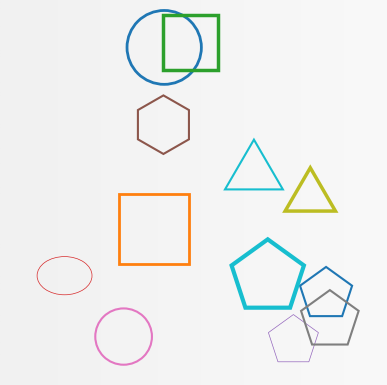[{"shape": "pentagon", "thickness": 1.5, "radius": 0.35, "center": [0.841, 0.236]}, {"shape": "circle", "thickness": 2, "radius": 0.48, "center": [0.424, 0.877]}, {"shape": "square", "thickness": 2, "radius": 0.45, "center": [0.398, 0.406]}, {"shape": "square", "thickness": 2.5, "radius": 0.35, "center": [0.492, 0.889]}, {"shape": "oval", "thickness": 0.5, "radius": 0.35, "center": [0.167, 0.284]}, {"shape": "pentagon", "thickness": 0.5, "radius": 0.34, "center": [0.757, 0.115]}, {"shape": "hexagon", "thickness": 1.5, "radius": 0.38, "center": [0.422, 0.676]}, {"shape": "circle", "thickness": 1.5, "radius": 0.37, "center": [0.319, 0.126]}, {"shape": "pentagon", "thickness": 1.5, "radius": 0.39, "center": [0.851, 0.168]}, {"shape": "triangle", "thickness": 2.5, "radius": 0.37, "center": [0.801, 0.489]}, {"shape": "pentagon", "thickness": 3, "radius": 0.49, "center": [0.691, 0.28]}, {"shape": "triangle", "thickness": 1.5, "radius": 0.43, "center": [0.655, 0.551]}]